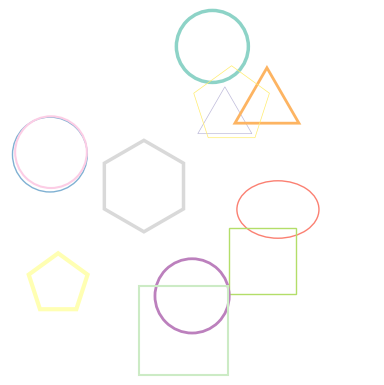[{"shape": "circle", "thickness": 2.5, "radius": 0.47, "center": [0.552, 0.879]}, {"shape": "pentagon", "thickness": 3, "radius": 0.4, "center": [0.151, 0.262]}, {"shape": "triangle", "thickness": 0.5, "radius": 0.41, "center": [0.584, 0.693]}, {"shape": "oval", "thickness": 1, "radius": 0.53, "center": [0.722, 0.456]}, {"shape": "circle", "thickness": 1, "radius": 0.49, "center": [0.13, 0.599]}, {"shape": "triangle", "thickness": 2, "radius": 0.48, "center": [0.693, 0.728]}, {"shape": "square", "thickness": 1, "radius": 0.43, "center": [0.682, 0.321]}, {"shape": "circle", "thickness": 1.5, "radius": 0.47, "center": [0.132, 0.605]}, {"shape": "hexagon", "thickness": 2.5, "radius": 0.59, "center": [0.374, 0.517]}, {"shape": "circle", "thickness": 2, "radius": 0.48, "center": [0.499, 0.231]}, {"shape": "square", "thickness": 1.5, "radius": 0.58, "center": [0.477, 0.142]}, {"shape": "pentagon", "thickness": 0.5, "radius": 0.52, "center": [0.601, 0.726]}]